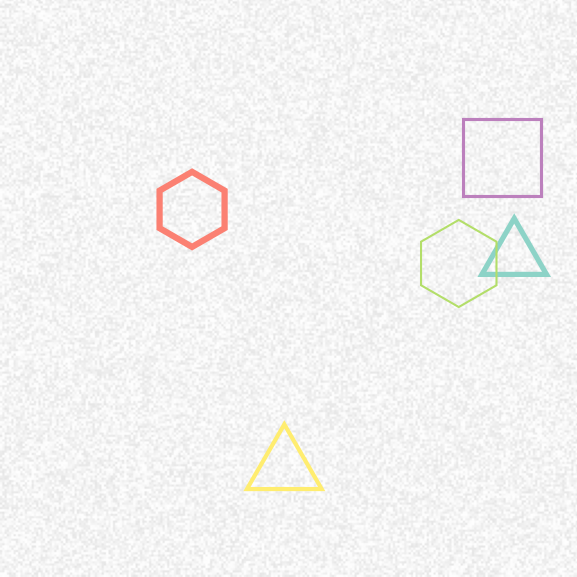[{"shape": "triangle", "thickness": 2.5, "radius": 0.32, "center": [0.89, 0.556]}, {"shape": "hexagon", "thickness": 3, "radius": 0.32, "center": [0.333, 0.637]}, {"shape": "hexagon", "thickness": 1, "radius": 0.38, "center": [0.794, 0.543]}, {"shape": "square", "thickness": 1.5, "radius": 0.34, "center": [0.869, 0.727]}, {"shape": "triangle", "thickness": 2, "radius": 0.37, "center": [0.492, 0.19]}]